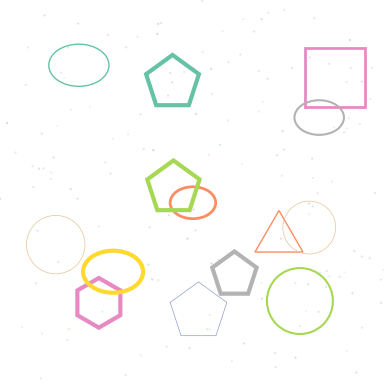[{"shape": "oval", "thickness": 1, "radius": 0.39, "center": [0.205, 0.831]}, {"shape": "pentagon", "thickness": 3, "radius": 0.36, "center": [0.448, 0.785]}, {"shape": "triangle", "thickness": 1, "radius": 0.36, "center": [0.725, 0.381]}, {"shape": "oval", "thickness": 2, "radius": 0.3, "center": [0.501, 0.473]}, {"shape": "pentagon", "thickness": 0.5, "radius": 0.39, "center": [0.516, 0.191]}, {"shape": "hexagon", "thickness": 3, "radius": 0.32, "center": [0.257, 0.213]}, {"shape": "square", "thickness": 2, "radius": 0.39, "center": [0.87, 0.799]}, {"shape": "pentagon", "thickness": 3, "radius": 0.36, "center": [0.451, 0.512]}, {"shape": "circle", "thickness": 1.5, "radius": 0.43, "center": [0.779, 0.218]}, {"shape": "oval", "thickness": 3, "radius": 0.39, "center": [0.294, 0.294]}, {"shape": "circle", "thickness": 0.5, "radius": 0.34, "center": [0.803, 0.409]}, {"shape": "circle", "thickness": 0.5, "radius": 0.38, "center": [0.145, 0.365]}, {"shape": "oval", "thickness": 1.5, "radius": 0.32, "center": [0.829, 0.695]}, {"shape": "pentagon", "thickness": 3, "radius": 0.3, "center": [0.609, 0.286]}]